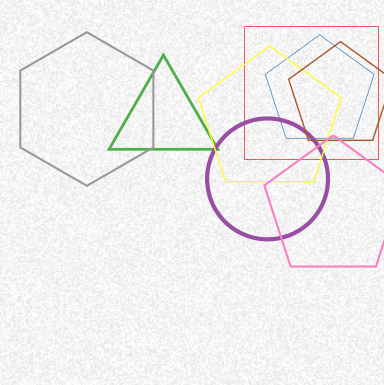[{"shape": "square", "thickness": 0.5, "radius": 0.87, "center": [0.808, 0.76]}, {"shape": "pentagon", "thickness": 0.5, "radius": 0.74, "center": [0.83, 0.761]}, {"shape": "triangle", "thickness": 2, "radius": 0.82, "center": [0.425, 0.694]}, {"shape": "circle", "thickness": 3, "radius": 0.79, "center": [0.695, 0.535]}, {"shape": "pentagon", "thickness": 1, "radius": 0.97, "center": [0.701, 0.686]}, {"shape": "pentagon", "thickness": 1, "radius": 0.71, "center": [0.885, 0.75]}, {"shape": "pentagon", "thickness": 1.5, "radius": 0.94, "center": [0.866, 0.46]}, {"shape": "hexagon", "thickness": 1.5, "radius": 1.0, "center": [0.226, 0.717]}]